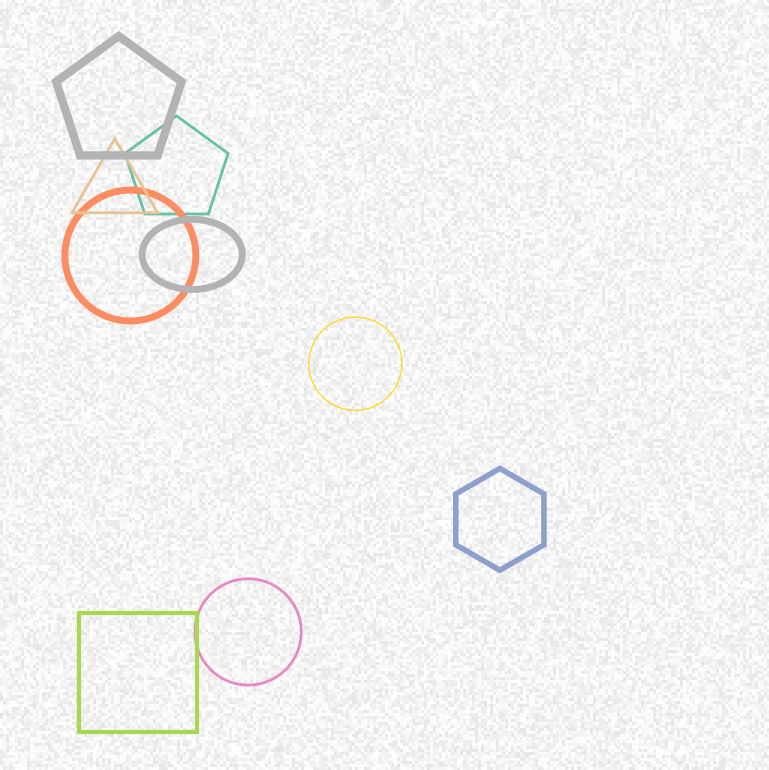[{"shape": "pentagon", "thickness": 1, "radius": 0.35, "center": [0.229, 0.779]}, {"shape": "circle", "thickness": 2.5, "radius": 0.43, "center": [0.169, 0.668]}, {"shape": "hexagon", "thickness": 2, "radius": 0.33, "center": [0.649, 0.326]}, {"shape": "circle", "thickness": 1, "radius": 0.35, "center": [0.322, 0.179]}, {"shape": "square", "thickness": 1.5, "radius": 0.39, "center": [0.179, 0.127]}, {"shape": "circle", "thickness": 0.5, "radius": 0.3, "center": [0.461, 0.528]}, {"shape": "triangle", "thickness": 1, "radius": 0.32, "center": [0.149, 0.756]}, {"shape": "pentagon", "thickness": 3, "radius": 0.43, "center": [0.154, 0.867]}, {"shape": "oval", "thickness": 2.5, "radius": 0.33, "center": [0.25, 0.67]}]